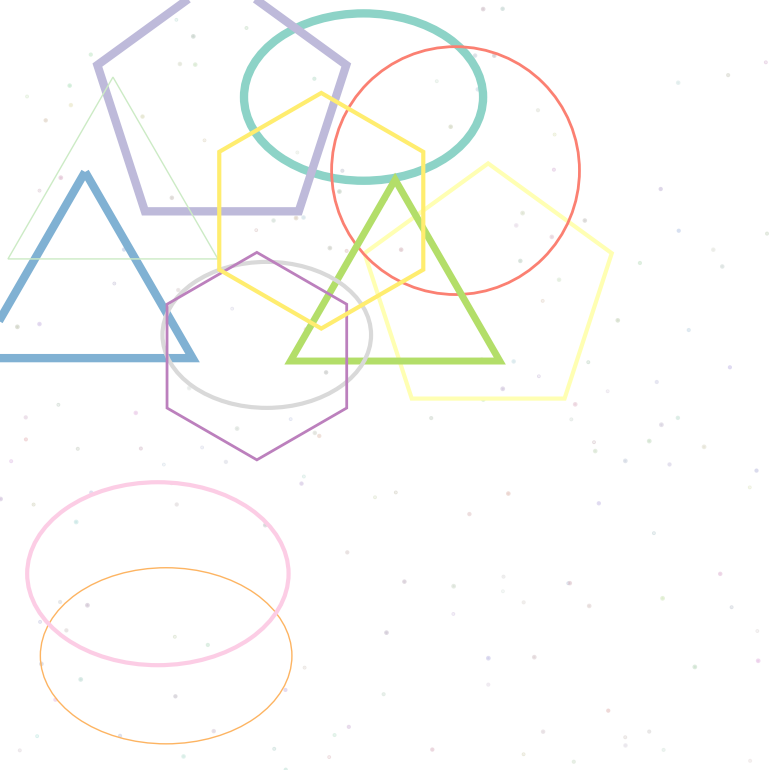[{"shape": "oval", "thickness": 3, "radius": 0.78, "center": [0.472, 0.874]}, {"shape": "pentagon", "thickness": 1.5, "radius": 0.84, "center": [0.634, 0.619]}, {"shape": "pentagon", "thickness": 3, "radius": 0.85, "center": [0.288, 0.863]}, {"shape": "circle", "thickness": 1, "radius": 0.8, "center": [0.592, 0.778]}, {"shape": "triangle", "thickness": 3, "radius": 0.81, "center": [0.111, 0.616]}, {"shape": "oval", "thickness": 0.5, "radius": 0.82, "center": [0.216, 0.148]}, {"shape": "triangle", "thickness": 2.5, "radius": 0.79, "center": [0.513, 0.61]}, {"shape": "oval", "thickness": 1.5, "radius": 0.85, "center": [0.205, 0.255]}, {"shape": "oval", "thickness": 1.5, "radius": 0.68, "center": [0.346, 0.565]}, {"shape": "hexagon", "thickness": 1, "radius": 0.67, "center": [0.334, 0.538]}, {"shape": "triangle", "thickness": 0.5, "radius": 0.79, "center": [0.147, 0.742]}, {"shape": "hexagon", "thickness": 1.5, "radius": 0.76, "center": [0.417, 0.726]}]